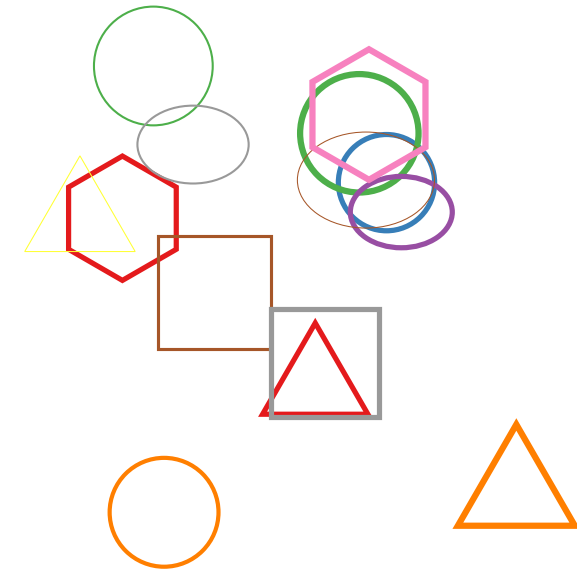[{"shape": "hexagon", "thickness": 2.5, "radius": 0.54, "center": [0.212, 0.621]}, {"shape": "triangle", "thickness": 2.5, "radius": 0.53, "center": [0.546, 0.334]}, {"shape": "circle", "thickness": 2.5, "radius": 0.42, "center": [0.669, 0.683]}, {"shape": "circle", "thickness": 1, "radius": 0.51, "center": [0.266, 0.885]}, {"shape": "circle", "thickness": 3, "radius": 0.51, "center": [0.622, 0.768]}, {"shape": "oval", "thickness": 2.5, "radius": 0.44, "center": [0.695, 0.632]}, {"shape": "circle", "thickness": 2, "radius": 0.47, "center": [0.284, 0.112]}, {"shape": "triangle", "thickness": 3, "radius": 0.58, "center": [0.894, 0.147]}, {"shape": "triangle", "thickness": 0.5, "radius": 0.55, "center": [0.138, 0.619]}, {"shape": "square", "thickness": 1.5, "radius": 0.49, "center": [0.371, 0.493]}, {"shape": "oval", "thickness": 0.5, "radius": 0.59, "center": [0.634, 0.687]}, {"shape": "hexagon", "thickness": 3, "radius": 0.56, "center": [0.639, 0.801]}, {"shape": "square", "thickness": 2.5, "radius": 0.47, "center": [0.562, 0.371]}, {"shape": "oval", "thickness": 1, "radius": 0.48, "center": [0.334, 0.749]}]